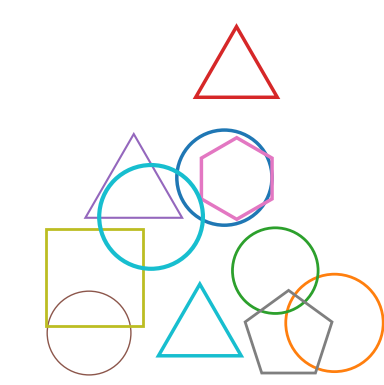[{"shape": "circle", "thickness": 2.5, "radius": 0.62, "center": [0.583, 0.539]}, {"shape": "circle", "thickness": 2, "radius": 0.63, "center": [0.869, 0.161]}, {"shape": "circle", "thickness": 2, "radius": 0.56, "center": [0.715, 0.297]}, {"shape": "triangle", "thickness": 2.5, "radius": 0.61, "center": [0.614, 0.809]}, {"shape": "triangle", "thickness": 1.5, "radius": 0.73, "center": [0.347, 0.507]}, {"shape": "circle", "thickness": 1, "radius": 0.54, "center": [0.231, 0.135]}, {"shape": "hexagon", "thickness": 2.5, "radius": 0.53, "center": [0.615, 0.536]}, {"shape": "pentagon", "thickness": 2, "radius": 0.59, "center": [0.75, 0.127]}, {"shape": "square", "thickness": 2, "radius": 0.63, "center": [0.246, 0.28]}, {"shape": "circle", "thickness": 3, "radius": 0.67, "center": [0.392, 0.437]}, {"shape": "triangle", "thickness": 2.5, "radius": 0.62, "center": [0.519, 0.138]}]